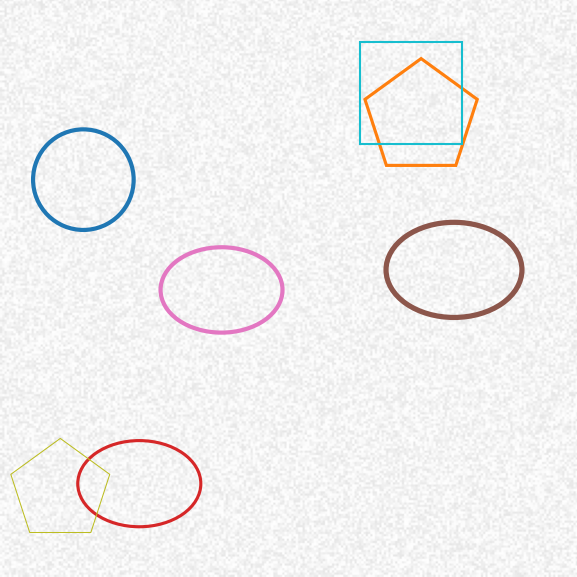[{"shape": "circle", "thickness": 2, "radius": 0.44, "center": [0.144, 0.688]}, {"shape": "pentagon", "thickness": 1.5, "radius": 0.51, "center": [0.729, 0.795]}, {"shape": "oval", "thickness": 1.5, "radius": 0.53, "center": [0.241, 0.162]}, {"shape": "oval", "thickness": 2.5, "radius": 0.59, "center": [0.786, 0.532]}, {"shape": "oval", "thickness": 2, "radius": 0.53, "center": [0.384, 0.497]}, {"shape": "pentagon", "thickness": 0.5, "radius": 0.45, "center": [0.104, 0.15]}, {"shape": "square", "thickness": 1, "radius": 0.44, "center": [0.712, 0.838]}]